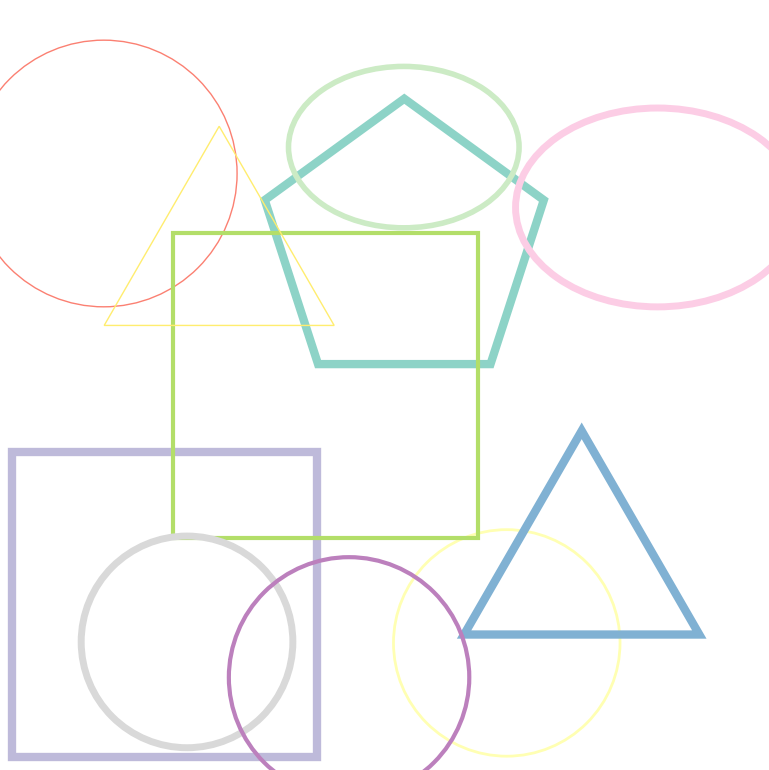[{"shape": "pentagon", "thickness": 3, "radius": 0.95, "center": [0.525, 0.681]}, {"shape": "circle", "thickness": 1, "radius": 0.74, "center": [0.658, 0.165]}, {"shape": "square", "thickness": 3, "radius": 0.99, "center": [0.214, 0.215]}, {"shape": "circle", "thickness": 0.5, "radius": 0.87, "center": [0.135, 0.775]}, {"shape": "triangle", "thickness": 3, "radius": 0.88, "center": [0.755, 0.264]}, {"shape": "square", "thickness": 1.5, "radius": 0.99, "center": [0.422, 0.5]}, {"shape": "oval", "thickness": 2.5, "radius": 0.92, "center": [0.854, 0.731]}, {"shape": "circle", "thickness": 2.5, "radius": 0.69, "center": [0.243, 0.166]}, {"shape": "circle", "thickness": 1.5, "radius": 0.78, "center": [0.453, 0.12]}, {"shape": "oval", "thickness": 2, "radius": 0.75, "center": [0.524, 0.809]}, {"shape": "triangle", "thickness": 0.5, "radius": 0.86, "center": [0.285, 0.664]}]